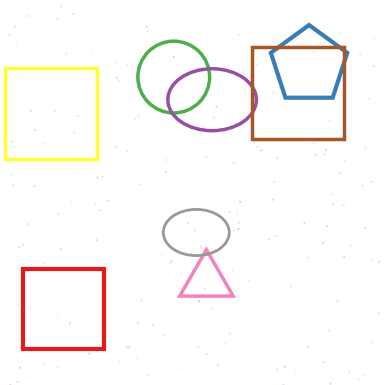[{"shape": "square", "thickness": 3, "radius": 0.52, "center": [0.165, 0.196]}, {"shape": "pentagon", "thickness": 3, "radius": 0.52, "center": [0.803, 0.831]}, {"shape": "circle", "thickness": 2.5, "radius": 0.47, "center": [0.451, 0.8]}, {"shape": "oval", "thickness": 2.5, "radius": 0.57, "center": [0.551, 0.741]}, {"shape": "square", "thickness": 2.5, "radius": 0.6, "center": [0.133, 0.705]}, {"shape": "square", "thickness": 2.5, "radius": 0.6, "center": [0.775, 0.76]}, {"shape": "triangle", "thickness": 2.5, "radius": 0.4, "center": [0.536, 0.271]}, {"shape": "oval", "thickness": 2, "radius": 0.43, "center": [0.51, 0.396]}]